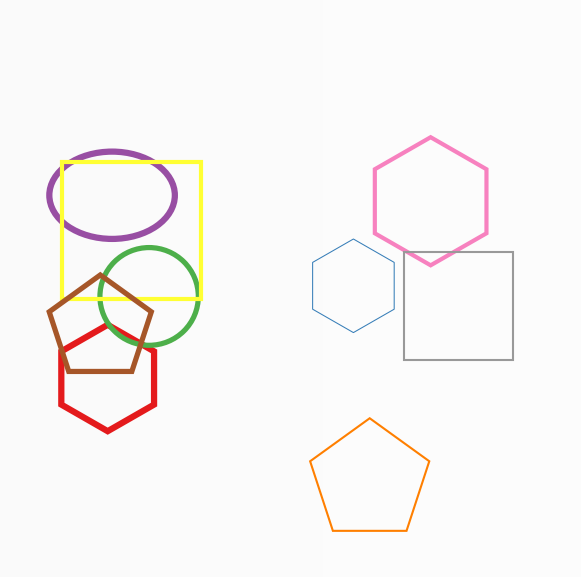[{"shape": "hexagon", "thickness": 3, "radius": 0.46, "center": [0.185, 0.345]}, {"shape": "hexagon", "thickness": 0.5, "radius": 0.41, "center": [0.608, 0.504]}, {"shape": "circle", "thickness": 2.5, "radius": 0.42, "center": [0.257, 0.486]}, {"shape": "oval", "thickness": 3, "radius": 0.54, "center": [0.193, 0.661]}, {"shape": "pentagon", "thickness": 1, "radius": 0.54, "center": [0.636, 0.167]}, {"shape": "square", "thickness": 2, "radius": 0.6, "center": [0.226, 0.6]}, {"shape": "pentagon", "thickness": 2.5, "radius": 0.46, "center": [0.173, 0.431]}, {"shape": "hexagon", "thickness": 2, "radius": 0.55, "center": [0.741, 0.651]}, {"shape": "square", "thickness": 1, "radius": 0.47, "center": [0.789, 0.469]}]